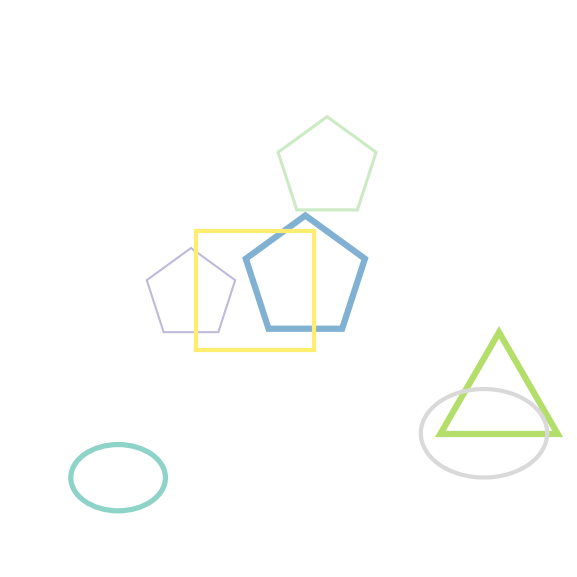[{"shape": "oval", "thickness": 2.5, "radius": 0.41, "center": [0.205, 0.172]}, {"shape": "pentagon", "thickness": 1, "radius": 0.4, "center": [0.331, 0.489]}, {"shape": "pentagon", "thickness": 3, "radius": 0.54, "center": [0.529, 0.518]}, {"shape": "triangle", "thickness": 3, "radius": 0.59, "center": [0.864, 0.306]}, {"shape": "oval", "thickness": 2, "radius": 0.55, "center": [0.838, 0.249]}, {"shape": "pentagon", "thickness": 1.5, "radius": 0.45, "center": [0.566, 0.708]}, {"shape": "square", "thickness": 2, "radius": 0.51, "center": [0.442, 0.496]}]